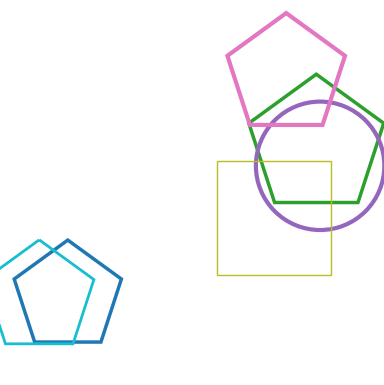[{"shape": "pentagon", "thickness": 2.5, "radius": 0.73, "center": [0.176, 0.23]}, {"shape": "pentagon", "thickness": 2.5, "radius": 0.92, "center": [0.822, 0.623]}, {"shape": "circle", "thickness": 3, "radius": 0.83, "center": [0.831, 0.569]}, {"shape": "pentagon", "thickness": 3, "radius": 0.8, "center": [0.743, 0.805]}, {"shape": "square", "thickness": 1, "radius": 0.74, "center": [0.713, 0.435]}, {"shape": "pentagon", "thickness": 2, "radius": 0.75, "center": [0.102, 0.228]}]